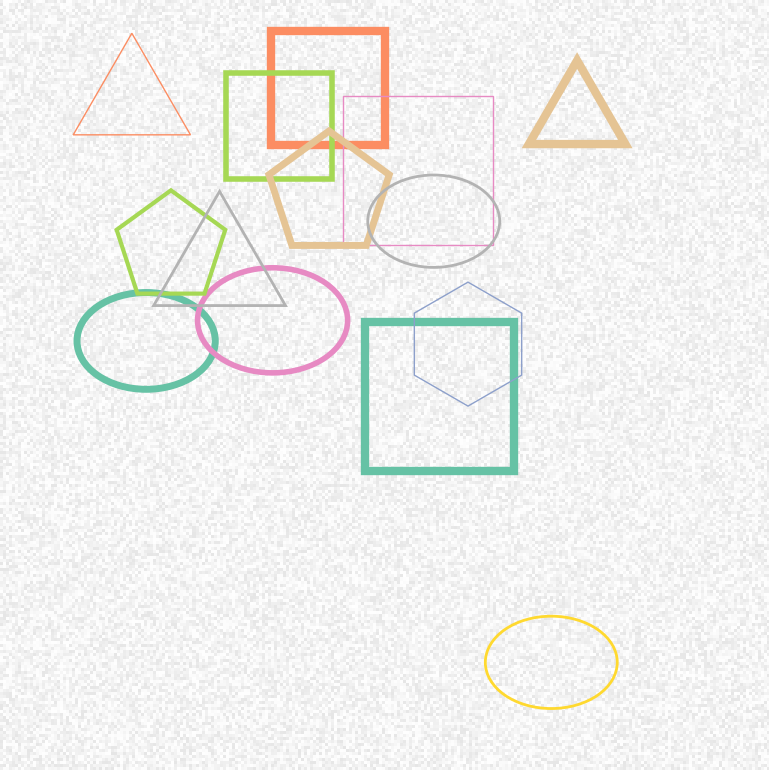[{"shape": "square", "thickness": 3, "radius": 0.48, "center": [0.571, 0.485]}, {"shape": "oval", "thickness": 2.5, "radius": 0.45, "center": [0.19, 0.557]}, {"shape": "triangle", "thickness": 0.5, "radius": 0.44, "center": [0.171, 0.869]}, {"shape": "square", "thickness": 3, "radius": 0.37, "center": [0.426, 0.886]}, {"shape": "hexagon", "thickness": 0.5, "radius": 0.4, "center": [0.608, 0.553]}, {"shape": "oval", "thickness": 2, "radius": 0.49, "center": [0.354, 0.584]}, {"shape": "square", "thickness": 0.5, "radius": 0.48, "center": [0.543, 0.779]}, {"shape": "square", "thickness": 2, "radius": 0.35, "center": [0.362, 0.837]}, {"shape": "pentagon", "thickness": 1.5, "radius": 0.37, "center": [0.222, 0.679]}, {"shape": "oval", "thickness": 1, "radius": 0.43, "center": [0.716, 0.14]}, {"shape": "triangle", "thickness": 3, "radius": 0.36, "center": [0.75, 0.849]}, {"shape": "pentagon", "thickness": 2.5, "radius": 0.41, "center": [0.427, 0.748]}, {"shape": "triangle", "thickness": 1, "radius": 0.49, "center": [0.285, 0.653]}, {"shape": "oval", "thickness": 1, "radius": 0.43, "center": [0.563, 0.713]}]